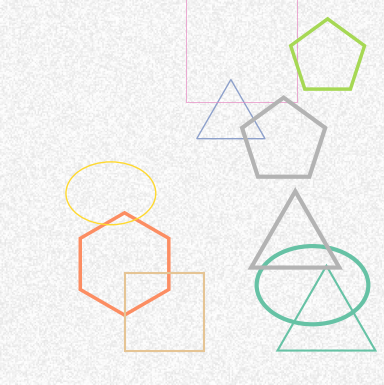[{"shape": "triangle", "thickness": 1.5, "radius": 0.73, "center": [0.848, 0.163]}, {"shape": "oval", "thickness": 3, "radius": 0.73, "center": [0.812, 0.259]}, {"shape": "hexagon", "thickness": 2.5, "radius": 0.66, "center": [0.323, 0.314]}, {"shape": "triangle", "thickness": 1, "radius": 0.51, "center": [0.6, 0.691]}, {"shape": "square", "thickness": 0.5, "radius": 0.72, "center": [0.627, 0.878]}, {"shape": "pentagon", "thickness": 2.5, "radius": 0.5, "center": [0.851, 0.85]}, {"shape": "oval", "thickness": 1, "radius": 0.58, "center": [0.288, 0.498]}, {"shape": "square", "thickness": 1.5, "radius": 0.51, "center": [0.428, 0.19]}, {"shape": "pentagon", "thickness": 3, "radius": 0.57, "center": [0.737, 0.633]}, {"shape": "triangle", "thickness": 3, "radius": 0.66, "center": [0.767, 0.371]}]